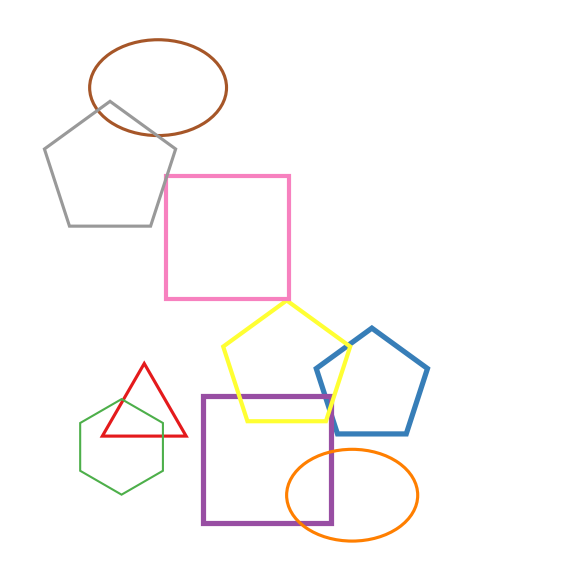[{"shape": "triangle", "thickness": 1.5, "radius": 0.42, "center": [0.25, 0.286]}, {"shape": "pentagon", "thickness": 2.5, "radius": 0.51, "center": [0.644, 0.33]}, {"shape": "hexagon", "thickness": 1, "radius": 0.41, "center": [0.21, 0.225]}, {"shape": "square", "thickness": 2.5, "radius": 0.55, "center": [0.463, 0.203]}, {"shape": "oval", "thickness": 1.5, "radius": 0.57, "center": [0.61, 0.142]}, {"shape": "pentagon", "thickness": 2, "radius": 0.58, "center": [0.496, 0.363]}, {"shape": "oval", "thickness": 1.5, "radius": 0.59, "center": [0.274, 0.847]}, {"shape": "square", "thickness": 2, "radius": 0.53, "center": [0.394, 0.587]}, {"shape": "pentagon", "thickness": 1.5, "radius": 0.6, "center": [0.191, 0.704]}]